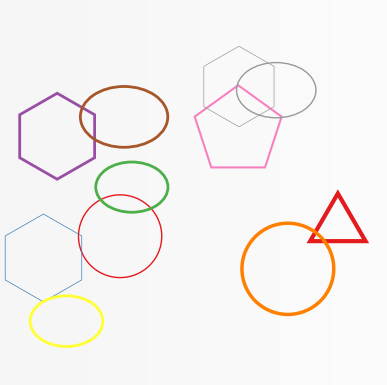[{"shape": "circle", "thickness": 1, "radius": 0.54, "center": [0.31, 0.386]}, {"shape": "triangle", "thickness": 3, "radius": 0.41, "center": [0.872, 0.415]}, {"shape": "hexagon", "thickness": 0.5, "radius": 0.57, "center": [0.112, 0.33]}, {"shape": "oval", "thickness": 2, "radius": 0.47, "center": [0.34, 0.514]}, {"shape": "hexagon", "thickness": 2, "radius": 0.56, "center": [0.148, 0.646]}, {"shape": "circle", "thickness": 2.5, "radius": 0.59, "center": [0.743, 0.302]}, {"shape": "oval", "thickness": 2, "radius": 0.47, "center": [0.172, 0.166]}, {"shape": "oval", "thickness": 2, "radius": 0.56, "center": [0.32, 0.696]}, {"shape": "pentagon", "thickness": 1.5, "radius": 0.59, "center": [0.615, 0.661]}, {"shape": "hexagon", "thickness": 0.5, "radius": 0.52, "center": [0.617, 0.775]}, {"shape": "oval", "thickness": 1, "radius": 0.51, "center": [0.713, 0.766]}]